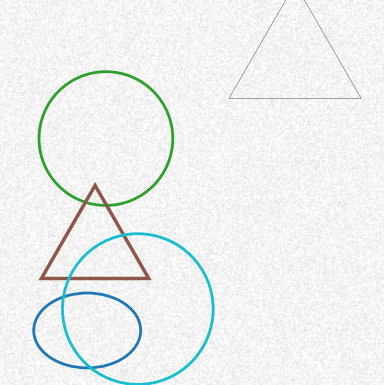[{"shape": "oval", "thickness": 2, "radius": 0.69, "center": [0.226, 0.142]}, {"shape": "circle", "thickness": 2, "radius": 0.87, "center": [0.275, 0.64]}, {"shape": "triangle", "thickness": 2.5, "radius": 0.81, "center": [0.247, 0.357]}, {"shape": "triangle", "thickness": 0.5, "radius": 0.99, "center": [0.766, 0.843]}, {"shape": "circle", "thickness": 2, "radius": 0.98, "center": [0.358, 0.197]}]